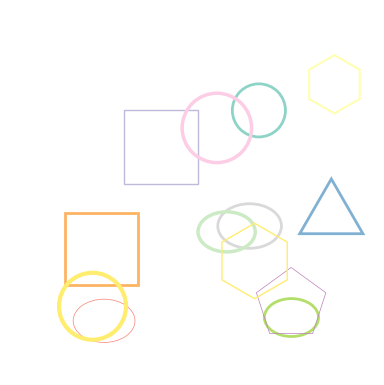[{"shape": "circle", "thickness": 2, "radius": 0.34, "center": [0.672, 0.713]}, {"shape": "hexagon", "thickness": 1.5, "radius": 0.38, "center": [0.869, 0.781]}, {"shape": "square", "thickness": 1, "radius": 0.48, "center": [0.419, 0.619]}, {"shape": "oval", "thickness": 0.5, "radius": 0.4, "center": [0.27, 0.167]}, {"shape": "triangle", "thickness": 2, "radius": 0.47, "center": [0.861, 0.44]}, {"shape": "square", "thickness": 2, "radius": 0.47, "center": [0.264, 0.353]}, {"shape": "oval", "thickness": 2, "radius": 0.35, "center": [0.757, 0.175]}, {"shape": "circle", "thickness": 2.5, "radius": 0.45, "center": [0.563, 0.668]}, {"shape": "oval", "thickness": 2, "radius": 0.41, "center": [0.648, 0.413]}, {"shape": "pentagon", "thickness": 0.5, "radius": 0.47, "center": [0.756, 0.21]}, {"shape": "oval", "thickness": 2.5, "radius": 0.37, "center": [0.589, 0.398]}, {"shape": "hexagon", "thickness": 1, "radius": 0.49, "center": [0.661, 0.322]}, {"shape": "circle", "thickness": 3, "radius": 0.43, "center": [0.24, 0.205]}]